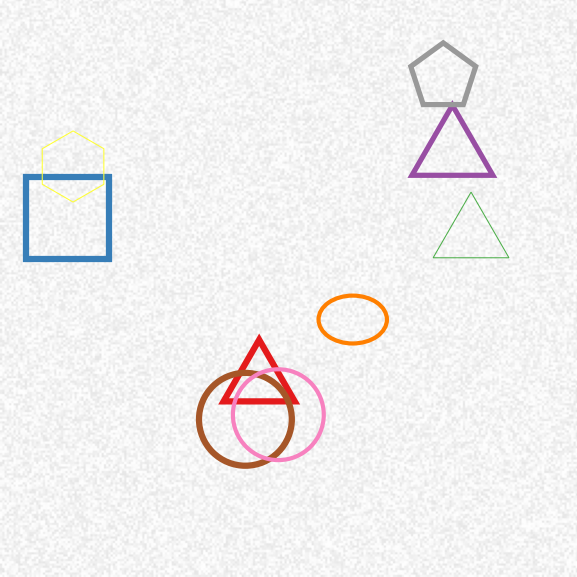[{"shape": "triangle", "thickness": 3, "radius": 0.36, "center": [0.449, 0.34]}, {"shape": "square", "thickness": 3, "radius": 0.36, "center": [0.117, 0.622]}, {"shape": "triangle", "thickness": 0.5, "radius": 0.38, "center": [0.816, 0.591]}, {"shape": "triangle", "thickness": 2.5, "radius": 0.4, "center": [0.783, 0.736]}, {"shape": "oval", "thickness": 2, "radius": 0.3, "center": [0.611, 0.446]}, {"shape": "hexagon", "thickness": 0.5, "radius": 0.31, "center": [0.126, 0.711]}, {"shape": "circle", "thickness": 3, "radius": 0.4, "center": [0.425, 0.273]}, {"shape": "circle", "thickness": 2, "radius": 0.39, "center": [0.482, 0.281]}, {"shape": "pentagon", "thickness": 2.5, "radius": 0.3, "center": [0.768, 0.866]}]